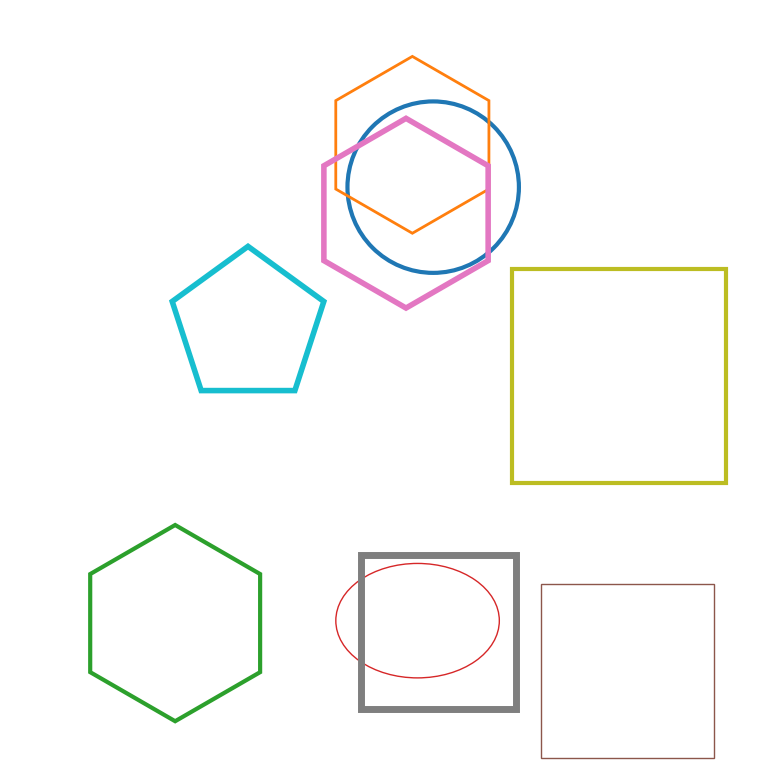[{"shape": "circle", "thickness": 1.5, "radius": 0.56, "center": [0.563, 0.757]}, {"shape": "hexagon", "thickness": 1, "radius": 0.57, "center": [0.536, 0.812]}, {"shape": "hexagon", "thickness": 1.5, "radius": 0.64, "center": [0.227, 0.191]}, {"shape": "oval", "thickness": 0.5, "radius": 0.53, "center": [0.542, 0.194]}, {"shape": "square", "thickness": 0.5, "radius": 0.56, "center": [0.815, 0.128]}, {"shape": "hexagon", "thickness": 2, "radius": 0.62, "center": [0.527, 0.723]}, {"shape": "square", "thickness": 2.5, "radius": 0.5, "center": [0.57, 0.179]}, {"shape": "square", "thickness": 1.5, "radius": 0.69, "center": [0.803, 0.512]}, {"shape": "pentagon", "thickness": 2, "radius": 0.52, "center": [0.322, 0.576]}]